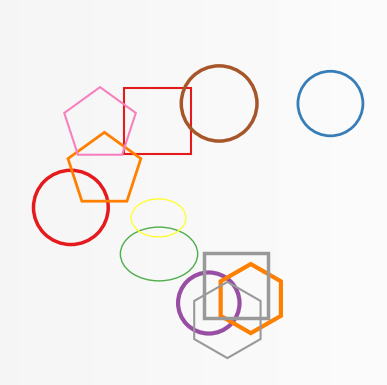[{"shape": "circle", "thickness": 2.5, "radius": 0.48, "center": [0.183, 0.461]}, {"shape": "square", "thickness": 1.5, "radius": 0.43, "center": [0.406, 0.686]}, {"shape": "circle", "thickness": 2, "radius": 0.42, "center": [0.853, 0.731]}, {"shape": "oval", "thickness": 1, "radius": 0.5, "center": [0.41, 0.34]}, {"shape": "circle", "thickness": 3, "radius": 0.4, "center": [0.539, 0.213]}, {"shape": "hexagon", "thickness": 3, "radius": 0.45, "center": [0.647, 0.224]}, {"shape": "pentagon", "thickness": 2, "radius": 0.49, "center": [0.269, 0.557]}, {"shape": "oval", "thickness": 1, "radius": 0.35, "center": [0.409, 0.434]}, {"shape": "circle", "thickness": 2.5, "radius": 0.49, "center": [0.565, 0.731]}, {"shape": "pentagon", "thickness": 1.5, "radius": 0.49, "center": [0.258, 0.677]}, {"shape": "square", "thickness": 2.5, "radius": 0.42, "center": [0.609, 0.258]}, {"shape": "hexagon", "thickness": 1.5, "radius": 0.49, "center": [0.587, 0.169]}]